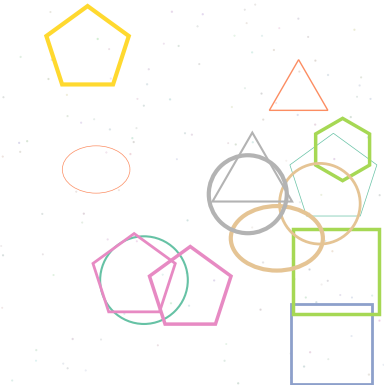[{"shape": "circle", "thickness": 1.5, "radius": 0.57, "center": [0.374, 0.272]}, {"shape": "pentagon", "thickness": 0.5, "radius": 0.59, "center": [0.866, 0.535]}, {"shape": "oval", "thickness": 0.5, "radius": 0.44, "center": [0.25, 0.56]}, {"shape": "triangle", "thickness": 1, "radius": 0.44, "center": [0.776, 0.757]}, {"shape": "square", "thickness": 2, "radius": 0.52, "center": [0.861, 0.107]}, {"shape": "pentagon", "thickness": 2.5, "radius": 0.56, "center": [0.494, 0.248]}, {"shape": "pentagon", "thickness": 2, "radius": 0.56, "center": [0.348, 0.281]}, {"shape": "square", "thickness": 2.5, "radius": 0.56, "center": [0.873, 0.295]}, {"shape": "hexagon", "thickness": 2.5, "radius": 0.4, "center": [0.89, 0.612]}, {"shape": "pentagon", "thickness": 3, "radius": 0.56, "center": [0.228, 0.872]}, {"shape": "oval", "thickness": 3, "radius": 0.6, "center": [0.719, 0.381]}, {"shape": "circle", "thickness": 2, "radius": 0.52, "center": [0.831, 0.471]}, {"shape": "circle", "thickness": 3, "radius": 0.51, "center": [0.644, 0.496]}, {"shape": "triangle", "thickness": 1.5, "radius": 0.6, "center": [0.655, 0.536]}]